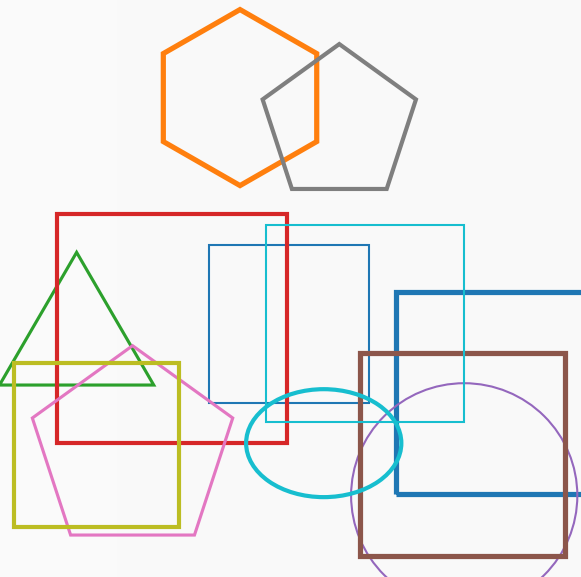[{"shape": "square", "thickness": 2.5, "radius": 0.87, "center": [0.855, 0.318]}, {"shape": "square", "thickness": 1, "radius": 0.69, "center": [0.498, 0.438]}, {"shape": "hexagon", "thickness": 2.5, "radius": 0.76, "center": [0.413, 0.83]}, {"shape": "triangle", "thickness": 1.5, "radius": 0.77, "center": [0.132, 0.409]}, {"shape": "square", "thickness": 2, "radius": 0.99, "center": [0.296, 0.43]}, {"shape": "circle", "thickness": 1, "radius": 0.97, "center": [0.799, 0.141]}, {"shape": "square", "thickness": 2.5, "radius": 0.88, "center": [0.796, 0.212]}, {"shape": "pentagon", "thickness": 1.5, "radius": 0.91, "center": [0.228, 0.219]}, {"shape": "pentagon", "thickness": 2, "radius": 0.69, "center": [0.584, 0.784]}, {"shape": "square", "thickness": 2, "radius": 0.71, "center": [0.166, 0.228]}, {"shape": "square", "thickness": 1, "radius": 0.85, "center": [0.627, 0.439]}, {"shape": "oval", "thickness": 2, "radius": 0.67, "center": [0.557, 0.232]}]